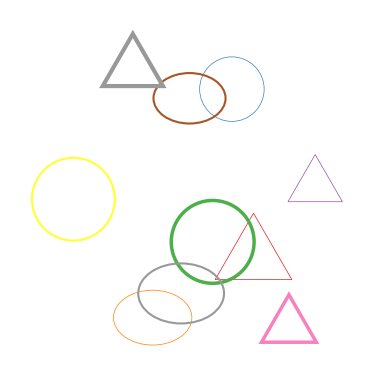[{"shape": "triangle", "thickness": 0.5, "radius": 0.58, "center": [0.659, 0.331]}, {"shape": "circle", "thickness": 0.5, "radius": 0.42, "center": [0.602, 0.769]}, {"shape": "circle", "thickness": 2.5, "radius": 0.54, "center": [0.552, 0.372]}, {"shape": "triangle", "thickness": 0.5, "radius": 0.41, "center": [0.819, 0.517]}, {"shape": "oval", "thickness": 0.5, "radius": 0.51, "center": [0.397, 0.175]}, {"shape": "circle", "thickness": 1.5, "radius": 0.54, "center": [0.191, 0.483]}, {"shape": "oval", "thickness": 1.5, "radius": 0.47, "center": [0.492, 0.745]}, {"shape": "triangle", "thickness": 2.5, "radius": 0.41, "center": [0.75, 0.152]}, {"shape": "triangle", "thickness": 3, "radius": 0.45, "center": [0.345, 0.822]}, {"shape": "oval", "thickness": 1.5, "radius": 0.56, "center": [0.47, 0.238]}]